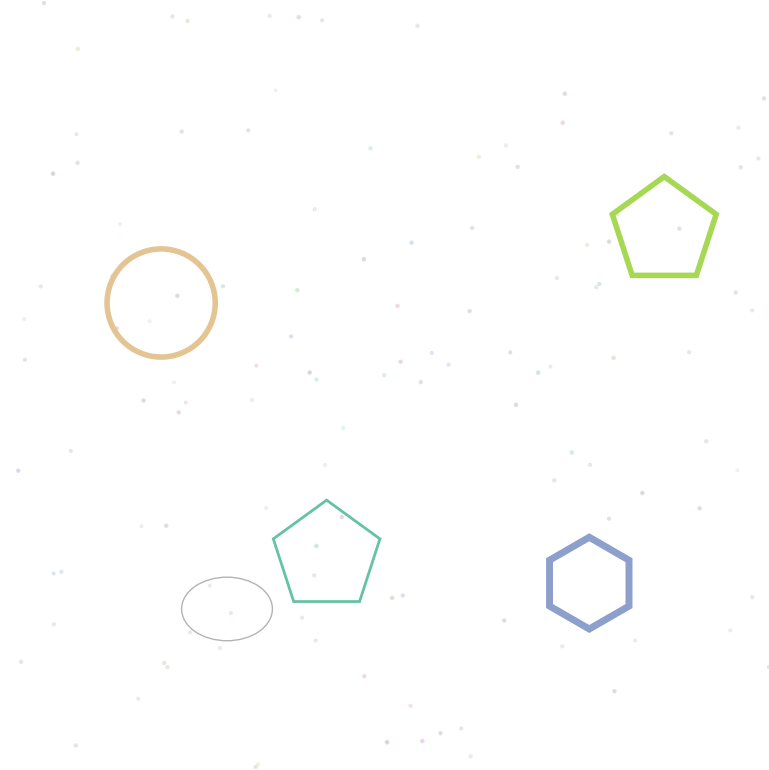[{"shape": "pentagon", "thickness": 1, "radius": 0.36, "center": [0.424, 0.278]}, {"shape": "hexagon", "thickness": 2.5, "radius": 0.3, "center": [0.765, 0.243]}, {"shape": "pentagon", "thickness": 2, "radius": 0.35, "center": [0.863, 0.7]}, {"shape": "circle", "thickness": 2, "radius": 0.35, "center": [0.209, 0.607]}, {"shape": "oval", "thickness": 0.5, "radius": 0.29, "center": [0.295, 0.209]}]